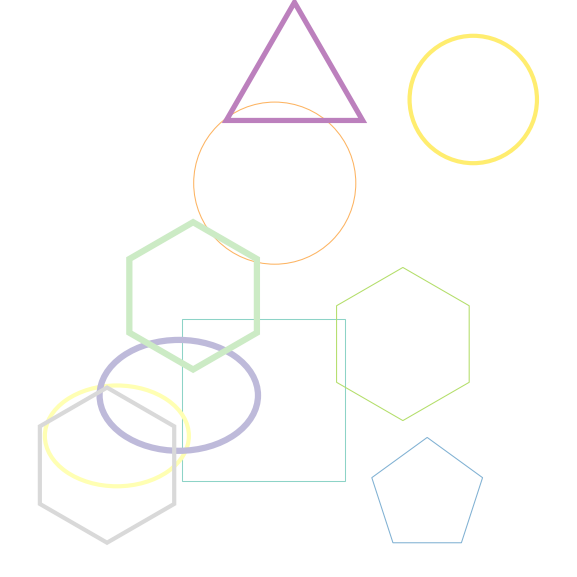[{"shape": "square", "thickness": 0.5, "radius": 0.7, "center": [0.456, 0.307]}, {"shape": "oval", "thickness": 2, "radius": 0.62, "center": [0.202, 0.244]}, {"shape": "oval", "thickness": 3, "radius": 0.69, "center": [0.31, 0.315]}, {"shape": "pentagon", "thickness": 0.5, "radius": 0.5, "center": [0.74, 0.141]}, {"shape": "circle", "thickness": 0.5, "radius": 0.7, "center": [0.476, 0.682]}, {"shape": "hexagon", "thickness": 0.5, "radius": 0.66, "center": [0.698, 0.403]}, {"shape": "hexagon", "thickness": 2, "radius": 0.67, "center": [0.185, 0.194]}, {"shape": "triangle", "thickness": 2.5, "radius": 0.68, "center": [0.51, 0.859]}, {"shape": "hexagon", "thickness": 3, "radius": 0.64, "center": [0.334, 0.487]}, {"shape": "circle", "thickness": 2, "radius": 0.55, "center": [0.82, 0.827]}]